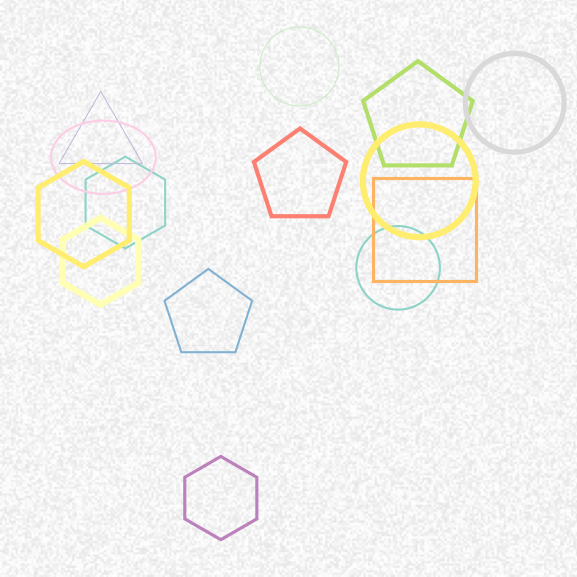[{"shape": "circle", "thickness": 1, "radius": 0.36, "center": [0.689, 0.535]}, {"shape": "hexagon", "thickness": 1, "radius": 0.4, "center": [0.217, 0.648]}, {"shape": "hexagon", "thickness": 3, "radius": 0.38, "center": [0.174, 0.547]}, {"shape": "triangle", "thickness": 0.5, "radius": 0.42, "center": [0.174, 0.758]}, {"shape": "pentagon", "thickness": 2, "radius": 0.42, "center": [0.52, 0.693]}, {"shape": "pentagon", "thickness": 1, "radius": 0.4, "center": [0.361, 0.454]}, {"shape": "square", "thickness": 1.5, "radius": 0.45, "center": [0.734, 0.602]}, {"shape": "pentagon", "thickness": 2, "radius": 0.5, "center": [0.724, 0.794]}, {"shape": "oval", "thickness": 1, "radius": 0.45, "center": [0.179, 0.727]}, {"shape": "circle", "thickness": 2.5, "radius": 0.43, "center": [0.891, 0.821]}, {"shape": "hexagon", "thickness": 1.5, "radius": 0.36, "center": [0.382, 0.137]}, {"shape": "circle", "thickness": 0.5, "radius": 0.34, "center": [0.518, 0.884]}, {"shape": "circle", "thickness": 3, "radius": 0.49, "center": [0.726, 0.686]}, {"shape": "hexagon", "thickness": 2.5, "radius": 0.46, "center": [0.145, 0.628]}]